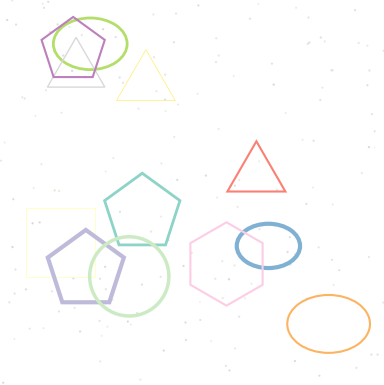[{"shape": "pentagon", "thickness": 2, "radius": 0.51, "center": [0.37, 0.447]}, {"shape": "square", "thickness": 0.5, "radius": 0.44, "center": [0.158, 0.37]}, {"shape": "pentagon", "thickness": 3, "radius": 0.52, "center": [0.223, 0.299]}, {"shape": "triangle", "thickness": 1.5, "radius": 0.43, "center": [0.666, 0.546]}, {"shape": "oval", "thickness": 3, "radius": 0.41, "center": [0.697, 0.361]}, {"shape": "oval", "thickness": 1.5, "radius": 0.54, "center": [0.854, 0.159]}, {"shape": "oval", "thickness": 2, "radius": 0.48, "center": [0.234, 0.886]}, {"shape": "hexagon", "thickness": 1.5, "radius": 0.54, "center": [0.588, 0.314]}, {"shape": "triangle", "thickness": 1, "radius": 0.43, "center": [0.198, 0.817]}, {"shape": "pentagon", "thickness": 1.5, "radius": 0.43, "center": [0.19, 0.87]}, {"shape": "circle", "thickness": 2.5, "radius": 0.51, "center": [0.336, 0.282]}, {"shape": "triangle", "thickness": 0.5, "radius": 0.44, "center": [0.379, 0.783]}]